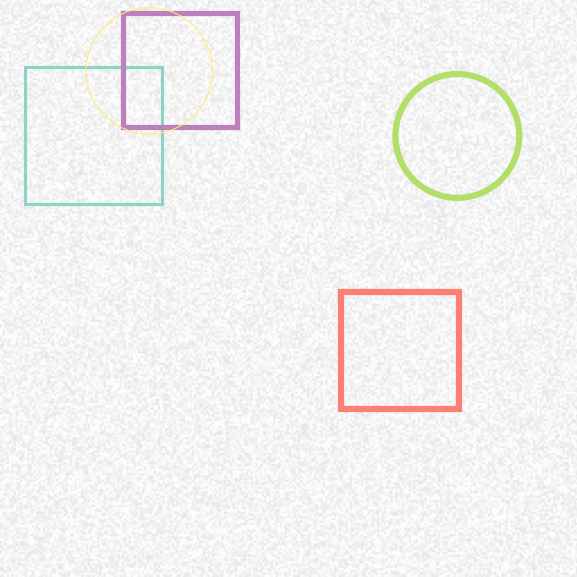[{"shape": "square", "thickness": 1.5, "radius": 0.59, "center": [0.162, 0.764]}, {"shape": "square", "thickness": 3, "radius": 0.51, "center": [0.693, 0.392]}, {"shape": "circle", "thickness": 3, "radius": 0.54, "center": [0.792, 0.764]}, {"shape": "square", "thickness": 2.5, "radius": 0.49, "center": [0.312, 0.878]}, {"shape": "circle", "thickness": 0.5, "radius": 0.55, "center": [0.259, 0.876]}]